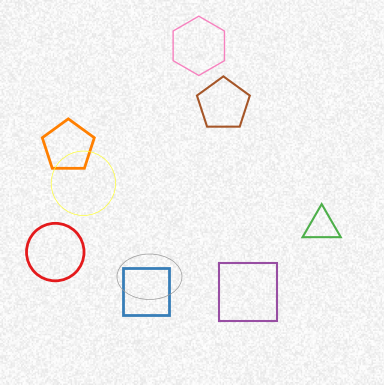[{"shape": "circle", "thickness": 2, "radius": 0.37, "center": [0.144, 0.345]}, {"shape": "square", "thickness": 2, "radius": 0.3, "center": [0.38, 0.243]}, {"shape": "triangle", "thickness": 1.5, "radius": 0.29, "center": [0.836, 0.413]}, {"shape": "square", "thickness": 1.5, "radius": 0.38, "center": [0.645, 0.241]}, {"shape": "pentagon", "thickness": 2, "radius": 0.36, "center": [0.177, 0.62]}, {"shape": "circle", "thickness": 0.5, "radius": 0.42, "center": [0.217, 0.524]}, {"shape": "pentagon", "thickness": 1.5, "radius": 0.36, "center": [0.58, 0.729]}, {"shape": "hexagon", "thickness": 1, "radius": 0.39, "center": [0.516, 0.881]}, {"shape": "oval", "thickness": 0.5, "radius": 0.42, "center": [0.388, 0.281]}]